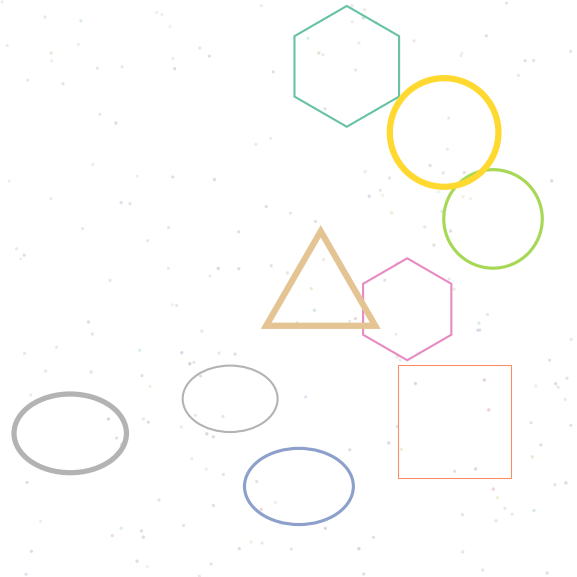[{"shape": "hexagon", "thickness": 1, "radius": 0.52, "center": [0.6, 0.884]}, {"shape": "square", "thickness": 0.5, "radius": 0.49, "center": [0.787, 0.269]}, {"shape": "oval", "thickness": 1.5, "radius": 0.47, "center": [0.518, 0.157]}, {"shape": "hexagon", "thickness": 1, "radius": 0.44, "center": [0.705, 0.464]}, {"shape": "circle", "thickness": 1.5, "radius": 0.43, "center": [0.854, 0.62]}, {"shape": "circle", "thickness": 3, "radius": 0.47, "center": [0.769, 0.77]}, {"shape": "triangle", "thickness": 3, "radius": 0.55, "center": [0.555, 0.49]}, {"shape": "oval", "thickness": 2.5, "radius": 0.49, "center": [0.122, 0.249]}, {"shape": "oval", "thickness": 1, "radius": 0.41, "center": [0.398, 0.309]}]